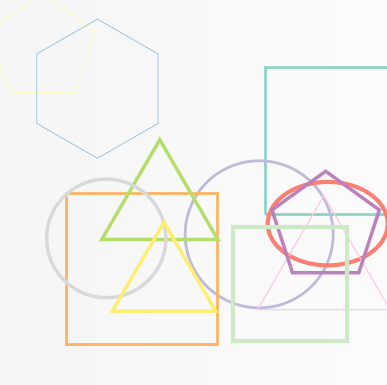[{"shape": "square", "thickness": 2, "radius": 0.96, "center": [0.876, 0.635]}, {"shape": "pentagon", "thickness": 0.5, "radius": 0.72, "center": [0.109, 0.876]}, {"shape": "circle", "thickness": 2, "radius": 0.96, "center": [0.669, 0.391]}, {"shape": "oval", "thickness": 3, "radius": 0.77, "center": [0.846, 0.419]}, {"shape": "hexagon", "thickness": 0.5, "radius": 0.9, "center": [0.251, 0.77]}, {"shape": "square", "thickness": 2, "radius": 0.98, "center": [0.365, 0.303]}, {"shape": "triangle", "thickness": 2.5, "radius": 0.86, "center": [0.412, 0.464]}, {"shape": "triangle", "thickness": 1, "radius": 0.99, "center": [0.836, 0.294]}, {"shape": "circle", "thickness": 2.5, "radius": 0.77, "center": [0.274, 0.381]}, {"shape": "pentagon", "thickness": 2.5, "radius": 0.73, "center": [0.84, 0.41]}, {"shape": "square", "thickness": 3, "radius": 0.74, "center": [0.748, 0.262]}, {"shape": "triangle", "thickness": 2.5, "radius": 0.77, "center": [0.423, 0.269]}]